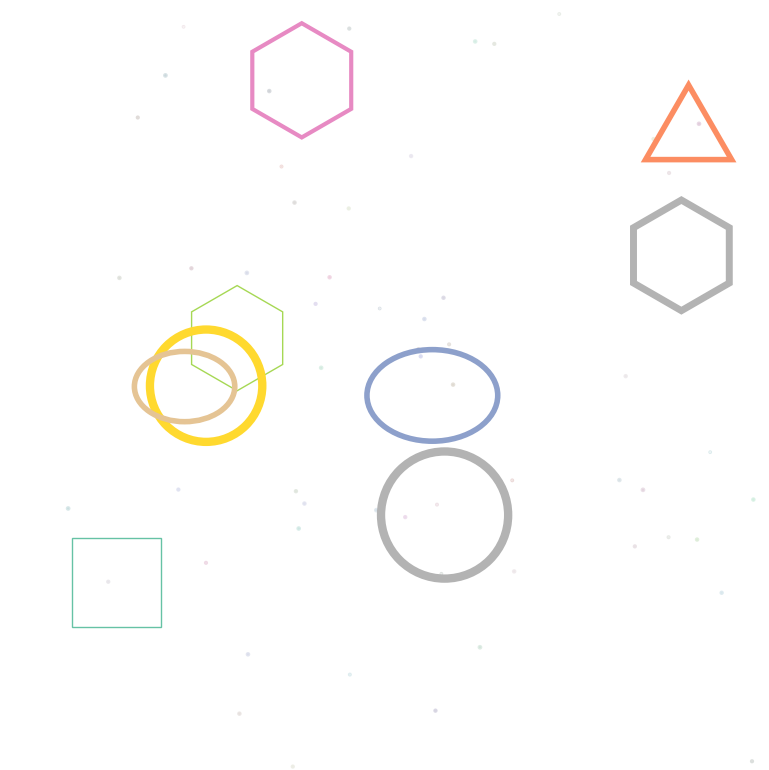[{"shape": "square", "thickness": 0.5, "radius": 0.29, "center": [0.152, 0.243]}, {"shape": "triangle", "thickness": 2, "radius": 0.32, "center": [0.894, 0.825]}, {"shape": "oval", "thickness": 2, "radius": 0.42, "center": [0.561, 0.486]}, {"shape": "hexagon", "thickness": 1.5, "radius": 0.37, "center": [0.392, 0.896]}, {"shape": "hexagon", "thickness": 0.5, "radius": 0.34, "center": [0.308, 0.561]}, {"shape": "circle", "thickness": 3, "radius": 0.36, "center": [0.268, 0.499]}, {"shape": "oval", "thickness": 2, "radius": 0.33, "center": [0.24, 0.498]}, {"shape": "circle", "thickness": 3, "radius": 0.41, "center": [0.577, 0.331]}, {"shape": "hexagon", "thickness": 2.5, "radius": 0.36, "center": [0.885, 0.668]}]